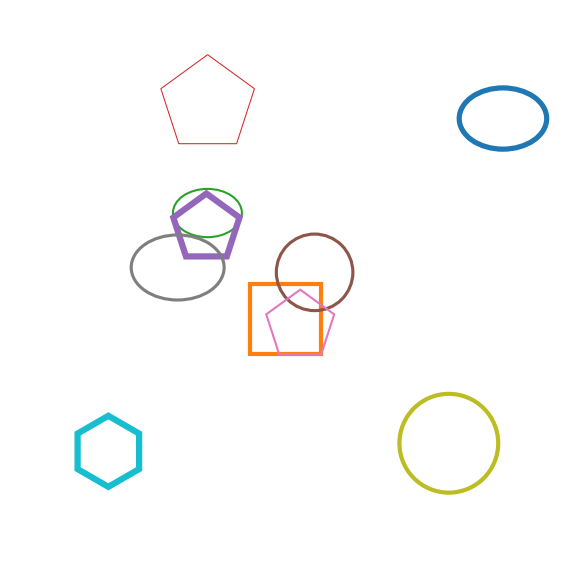[{"shape": "oval", "thickness": 2.5, "radius": 0.38, "center": [0.871, 0.794]}, {"shape": "square", "thickness": 2, "radius": 0.3, "center": [0.495, 0.447]}, {"shape": "oval", "thickness": 1, "radius": 0.3, "center": [0.359, 0.63]}, {"shape": "pentagon", "thickness": 0.5, "radius": 0.43, "center": [0.36, 0.819]}, {"shape": "pentagon", "thickness": 3, "radius": 0.3, "center": [0.357, 0.604]}, {"shape": "circle", "thickness": 1.5, "radius": 0.33, "center": [0.545, 0.528]}, {"shape": "pentagon", "thickness": 1, "radius": 0.31, "center": [0.52, 0.436]}, {"shape": "oval", "thickness": 1.5, "radius": 0.4, "center": [0.308, 0.536]}, {"shape": "circle", "thickness": 2, "radius": 0.43, "center": [0.777, 0.232]}, {"shape": "hexagon", "thickness": 3, "radius": 0.31, "center": [0.188, 0.218]}]